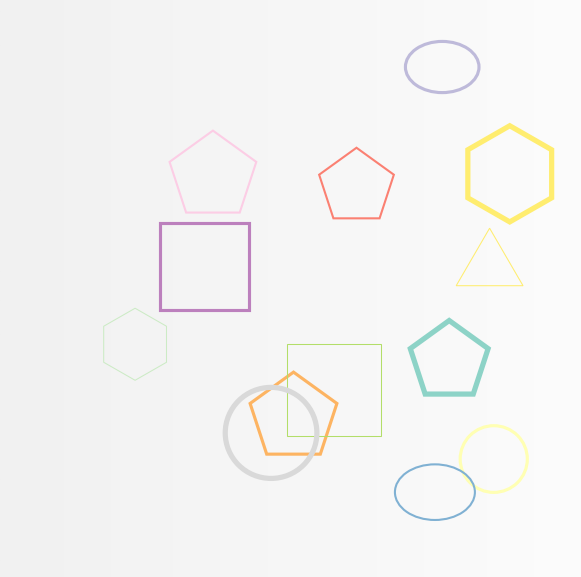[{"shape": "pentagon", "thickness": 2.5, "radius": 0.35, "center": [0.773, 0.374]}, {"shape": "circle", "thickness": 1.5, "radius": 0.29, "center": [0.849, 0.204]}, {"shape": "oval", "thickness": 1.5, "radius": 0.32, "center": [0.761, 0.883]}, {"shape": "pentagon", "thickness": 1, "radius": 0.34, "center": [0.613, 0.676]}, {"shape": "oval", "thickness": 1, "radius": 0.34, "center": [0.748, 0.147]}, {"shape": "pentagon", "thickness": 1.5, "radius": 0.39, "center": [0.505, 0.276]}, {"shape": "square", "thickness": 0.5, "radius": 0.4, "center": [0.575, 0.324]}, {"shape": "pentagon", "thickness": 1, "radius": 0.39, "center": [0.366, 0.695]}, {"shape": "circle", "thickness": 2.5, "radius": 0.39, "center": [0.466, 0.25]}, {"shape": "square", "thickness": 1.5, "radius": 0.38, "center": [0.352, 0.538]}, {"shape": "hexagon", "thickness": 0.5, "radius": 0.31, "center": [0.232, 0.403]}, {"shape": "hexagon", "thickness": 2.5, "radius": 0.42, "center": [0.877, 0.698]}, {"shape": "triangle", "thickness": 0.5, "radius": 0.33, "center": [0.842, 0.538]}]